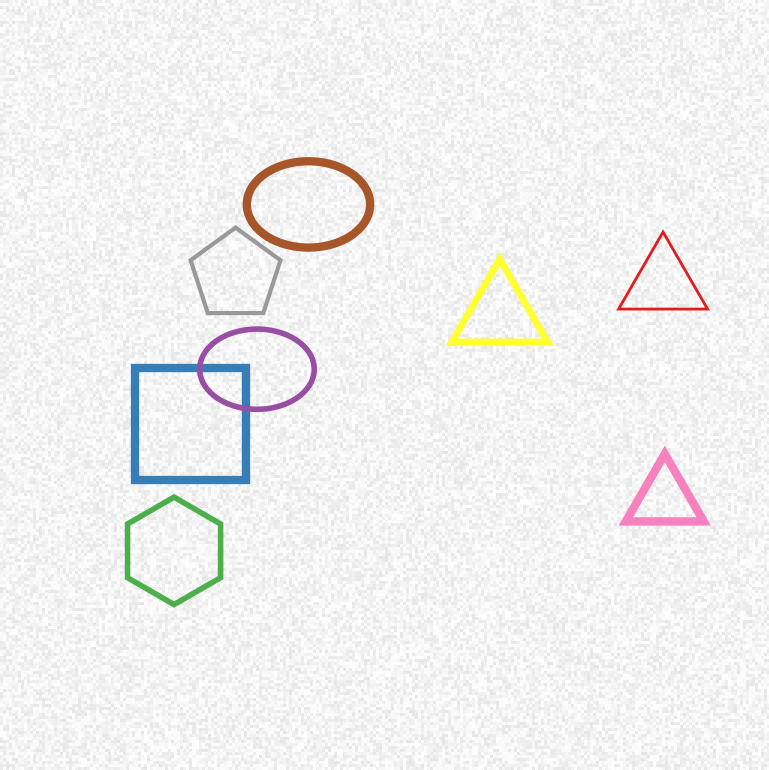[{"shape": "triangle", "thickness": 1, "radius": 0.33, "center": [0.861, 0.632]}, {"shape": "square", "thickness": 3, "radius": 0.36, "center": [0.247, 0.449]}, {"shape": "hexagon", "thickness": 2, "radius": 0.35, "center": [0.226, 0.285]}, {"shape": "oval", "thickness": 2, "radius": 0.37, "center": [0.334, 0.521]}, {"shape": "triangle", "thickness": 2.5, "radius": 0.36, "center": [0.649, 0.592]}, {"shape": "oval", "thickness": 3, "radius": 0.4, "center": [0.401, 0.735]}, {"shape": "triangle", "thickness": 3, "radius": 0.29, "center": [0.863, 0.352]}, {"shape": "pentagon", "thickness": 1.5, "radius": 0.31, "center": [0.306, 0.643]}]